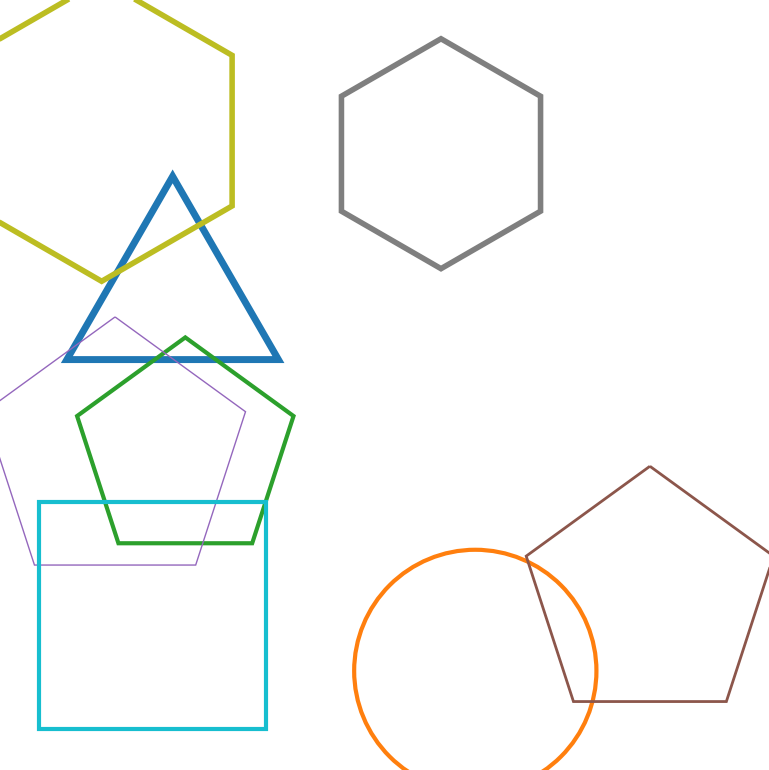[{"shape": "triangle", "thickness": 2.5, "radius": 0.79, "center": [0.224, 0.612]}, {"shape": "circle", "thickness": 1.5, "radius": 0.79, "center": [0.617, 0.129]}, {"shape": "pentagon", "thickness": 1.5, "radius": 0.74, "center": [0.241, 0.414]}, {"shape": "pentagon", "thickness": 0.5, "radius": 0.89, "center": [0.149, 0.41]}, {"shape": "pentagon", "thickness": 1, "radius": 0.84, "center": [0.844, 0.226]}, {"shape": "hexagon", "thickness": 2, "radius": 0.75, "center": [0.573, 0.8]}, {"shape": "hexagon", "thickness": 2, "radius": 0.98, "center": [0.132, 0.83]}, {"shape": "square", "thickness": 1.5, "radius": 0.74, "center": [0.198, 0.201]}]